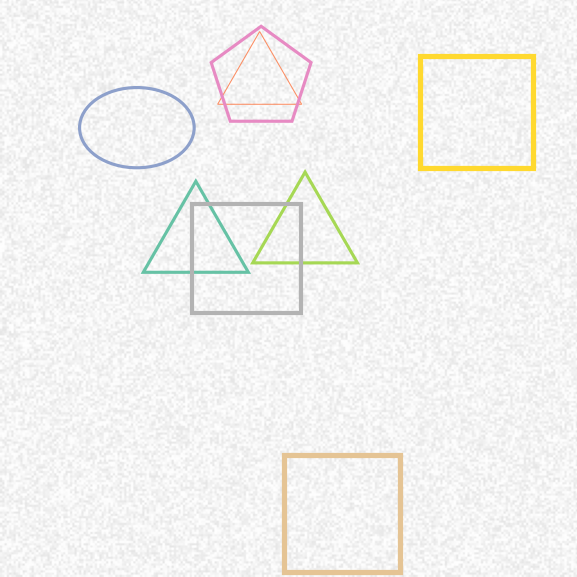[{"shape": "triangle", "thickness": 1.5, "radius": 0.53, "center": [0.339, 0.58]}, {"shape": "triangle", "thickness": 0.5, "radius": 0.42, "center": [0.45, 0.861]}, {"shape": "oval", "thickness": 1.5, "radius": 0.5, "center": [0.237, 0.778]}, {"shape": "pentagon", "thickness": 1.5, "radius": 0.45, "center": [0.452, 0.863]}, {"shape": "triangle", "thickness": 1.5, "radius": 0.52, "center": [0.528, 0.596]}, {"shape": "square", "thickness": 2.5, "radius": 0.49, "center": [0.825, 0.805]}, {"shape": "square", "thickness": 2.5, "radius": 0.51, "center": [0.592, 0.11]}, {"shape": "square", "thickness": 2, "radius": 0.47, "center": [0.427, 0.551]}]